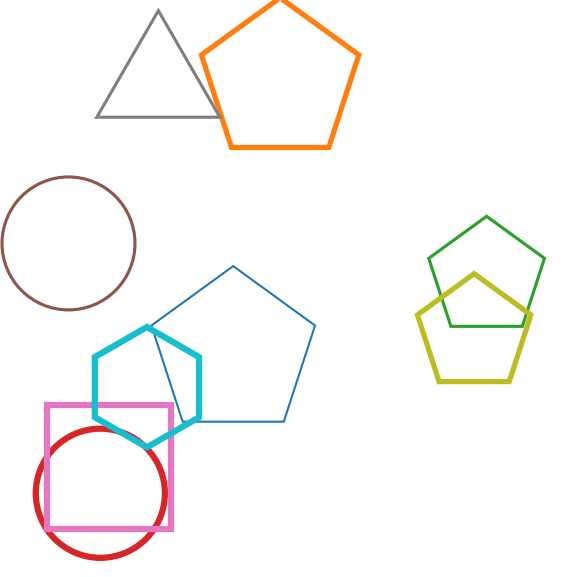[{"shape": "pentagon", "thickness": 1, "radius": 0.74, "center": [0.404, 0.389]}, {"shape": "pentagon", "thickness": 2.5, "radius": 0.72, "center": [0.485, 0.86]}, {"shape": "pentagon", "thickness": 1.5, "radius": 0.53, "center": [0.843, 0.519]}, {"shape": "circle", "thickness": 3, "radius": 0.56, "center": [0.174, 0.145]}, {"shape": "circle", "thickness": 1.5, "radius": 0.58, "center": [0.119, 0.578]}, {"shape": "square", "thickness": 3, "radius": 0.54, "center": [0.189, 0.19]}, {"shape": "triangle", "thickness": 1.5, "radius": 0.62, "center": [0.274, 0.858]}, {"shape": "pentagon", "thickness": 2.5, "radius": 0.52, "center": [0.821, 0.422]}, {"shape": "hexagon", "thickness": 3, "radius": 0.52, "center": [0.254, 0.329]}]